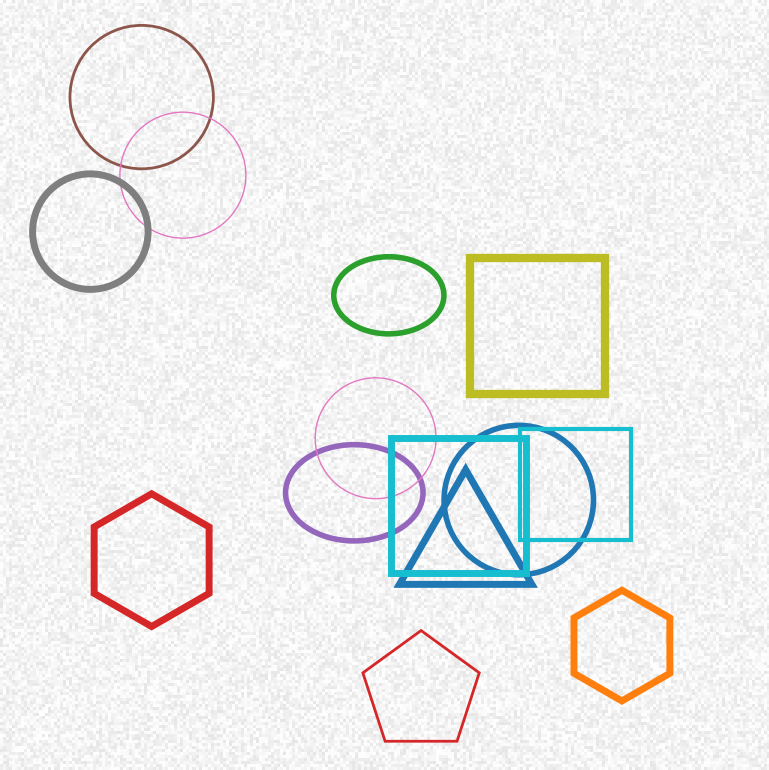[{"shape": "triangle", "thickness": 2.5, "radius": 0.5, "center": [0.605, 0.291]}, {"shape": "circle", "thickness": 2, "radius": 0.49, "center": [0.674, 0.351]}, {"shape": "hexagon", "thickness": 2.5, "radius": 0.36, "center": [0.808, 0.162]}, {"shape": "oval", "thickness": 2, "radius": 0.36, "center": [0.505, 0.616]}, {"shape": "pentagon", "thickness": 1, "radius": 0.4, "center": [0.547, 0.102]}, {"shape": "hexagon", "thickness": 2.5, "radius": 0.43, "center": [0.197, 0.273]}, {"shape": "oval", "thickness": 2, "radius": 0.45, "center": [0.46, 0.36]}, {"shape": "circle", "thickness": 1, "radius": 0.47, "center": [0.184, 0.874]}, {"shape": "circle", "thickness": 0.5, "radius": 0.41, "center": [0.238, 0.773]}, {"shape": "circle", "thickness": 0.5, "radius": 0.39, "center": [0.488, 0.431]}, {"shape": "circle", "thickness": 2.5, "radius": 0.38, "center": [0.117, 0.699]}, {"shape": "square", "thickness": 3, "radius": 0.44, "center": [0.698, 0.577]}, {"shape": "square", "thickness": 1.5, "radius": 0.36, "center": [0.747, 0.37]}, {"shape": "square", "thickness": 2.5, "radius": 0.44, "center": [0.596, 0.343]}]